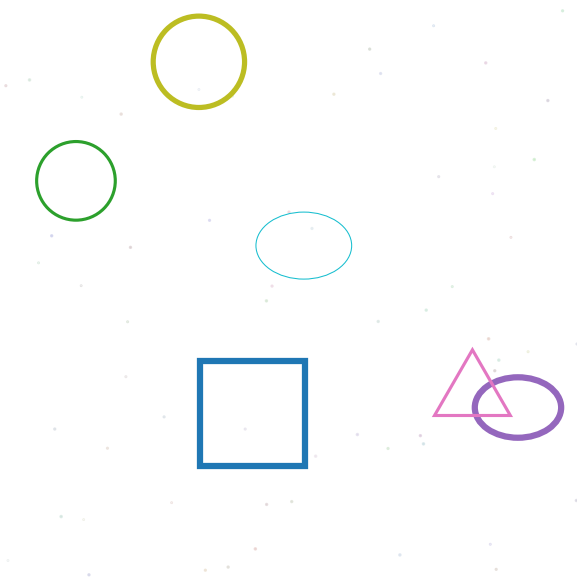[{"shape": "square", "thickness": 3, "radius": 0.46, "center": [0.438, 0.283]}, {"shape": "circle", "thickness": 1.5, "radius": 0.34, "center": [0.132, 0.686]}, {"shape": "oval", "thickness": 3, "radius": 0.37, "center": [0.897, 0.293]}, {"shape": "triangle", "thickness": 1.5, "radius": 0.38, "center": [0.818, 0.318]}, {"shape": "circle", "thickness": 2.5, "radius": 0.4, "center": [0.344, 0.892]}, {"shape": "oval", "thickness": 0.5, "radius": 0.41, "center": [0.526, 0.574]}]